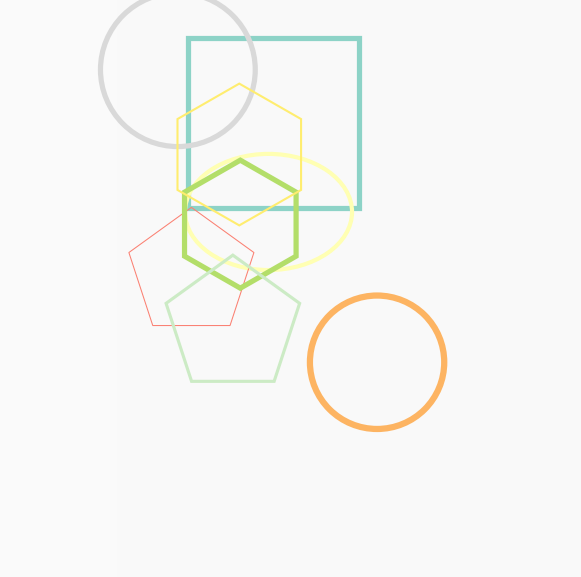[{"shape": "square", "thickness": 2.5, "radius": 0.74, "center": [0.47, 0.786]}, {"shape": "oval", "thickness": 2, "radius": 0.72, "center": [0.462, 0.632]}, {"shape": "pentagon", "thickness": 0.5, "radius": 0.57, "center": [0.329, 0.527]}, {"shape": "circle", "thickness": 3, "radius": 0.58, "center": [0.649, 0.372]}, {"shape": "hexagon", "thickness": 2.5, "radius": 0.55, "center": [0.413, 0.611]}, {"shape": "circle", "thickness": 2.5, "radius": 0.67, "center": [0.306, 0.878]}, {"shape": "pentagon", "thickness": 1.5, "radius": 0.6, "center": [0.401, 0.437]}, {"shape": "hexagon", "thickness": 1, "radius": 0.61, "center": [0.412, 0.732]}]